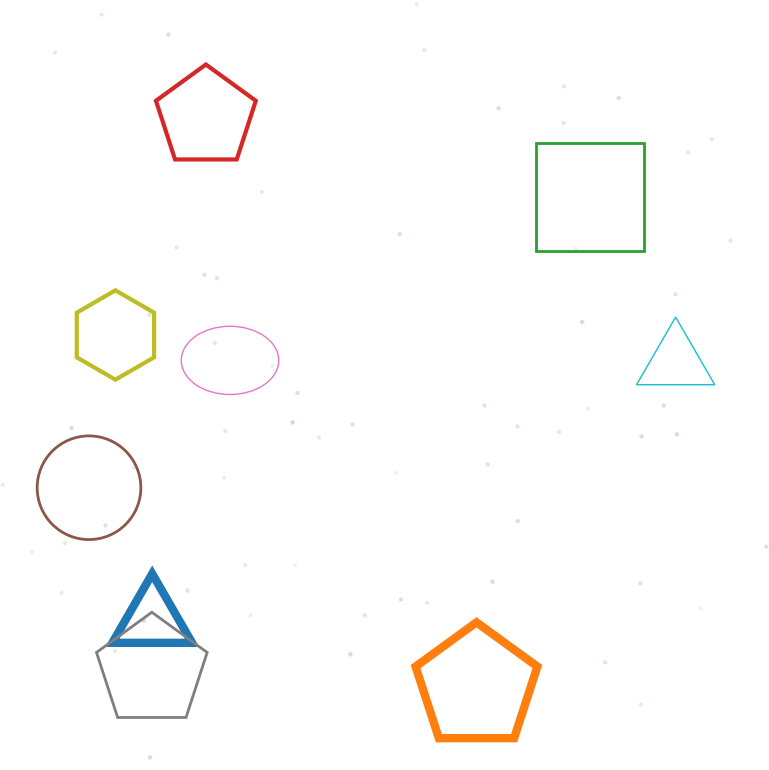[{"shape": "triangle", "thickness": 3, "radius": 0.3, "center": [0.198, 0.195]}, {"shape": "pentagon", "thickness": 3, "radius": 0.42, "center": [0.619, 0.109]}, {"shape": "square", "thickness": 1, "radius": 0.35, "center": [0.766, 0.745]}, {"shape": "pentagon", "thickness": 1.5, "radius": 0.34, "center": [0.267, 0.848]}, {"shape": "circle", "thickness": 1, "radius": 0.34, "center": [0.116, 0.367]}, {"shape": "oval", "thickness": 0.5, "radius": 0.32, "center": [0.299, 0.532]}, {"shape": "pentagon", "thickness": 1, "radius": 0.38, "center": [0.197, 0.129]}, {"shape": "hexagon", "thickness": 1.5, "radius": 0.29, "center": [0.15, 0.565]}, {"shape": "triangle", "thickness": 0.5, "radius": 0.29, "center": [0.877, 0.53]}]